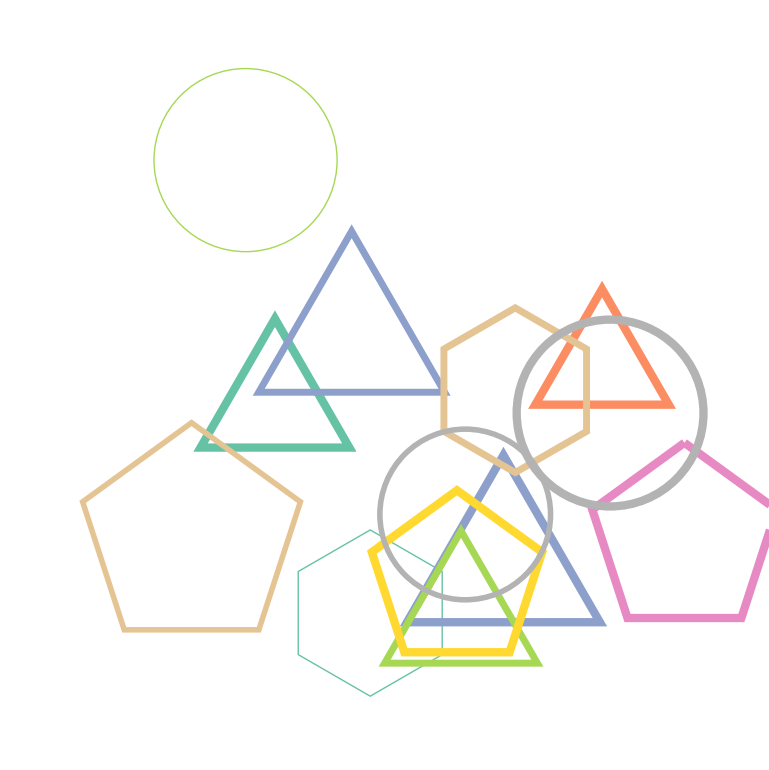[{"shape": "hexagon", "thickness": 0.5, "radius": 0.54, "center": [0.481, 0.204]}, {"shape": "triangle", "thickness": 3, "radius": 0.56, "center": [0.357, 0.475]}, {"shape": "triangle", "thickness": 3, "radius": 0.5, "center": [0.782, 0.524]}, {"shape": "triangle", "thickness": 3, "radius": 0.72, "center": [0.654, 0.264]}, {"shape": "triangle", "thickness": 2.5, "radius": 0.7, "center": [0.457, 0.56]}, {"shape": "pentagon", "thickness": 3, "radius": 0.63, "center": [0.889, 0.299]}, {"shape": "triangle", "thickness": 2.5, "radius": 0.57, "center": [0.599, 0.196]}, {"shape": "circle", "thickness": 0.5, "radius": 0.59, "center": [0.319, 0.792]}, {"shape": "pentagon", "thickness": 3, "radius": 0.58, "center": [0.593, 0.247]}, {"shape": "hexagon", "thickness": 2.5, "radius": 0.53, "center": [0.669, 0.493]}, {"shape": "pentagon", "thickness": 2, "radius": 0.74, "center": [0.249, 0.302]}, {"shape": "circle", "thickness": 2, "radius": 0.55, "center": [0.604, 0.332]}, {"shape": "circle", "thickness": 3, "radius": 0.61, "center": [0.792, 0.464]}]